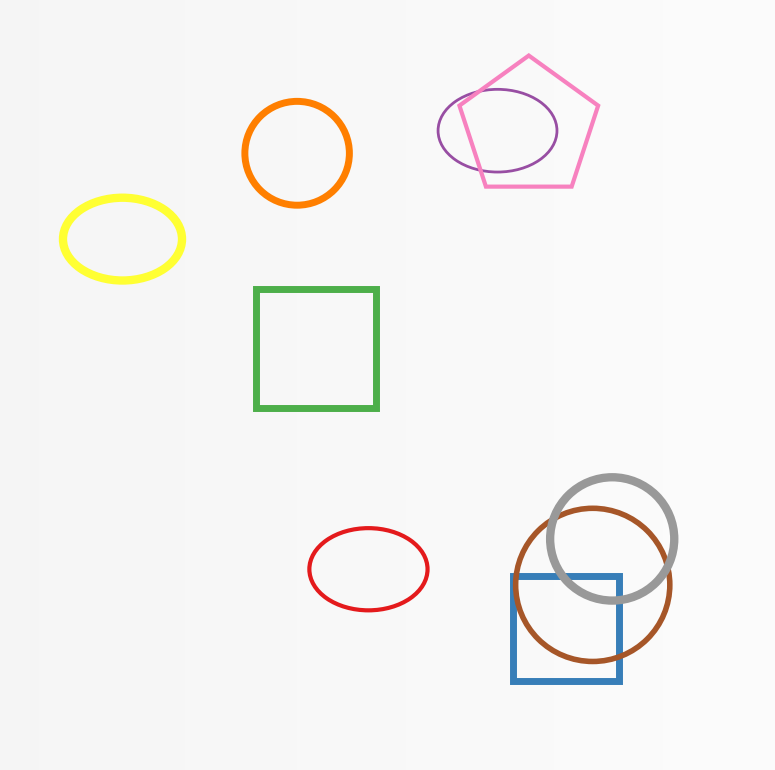[{"shape": "oval", "thickness": 1.5, "radius": 0.38, "center": [0.475, 0.261]}, {"shape": "square", "thickness": 2.5, "radius": 0.34, "center": [0.73, 0.184]}, {"shape": "square", "thickness": 2.5, "radius": 0.38, "center": [0.408, 0.547]}, {"shape": "oval", "thickness": 1, "radius": 0.38, "center": [0.642, 0.83]}, {"shape": "circle", "thickness": 2.5, "radius": 0.34, "center": [0.383, 0.801]}, {"shape": "oval", "thickness": 3, "radius": 0.38, "center": [0.158, 0.689]}, {"shape": "circle", "thickness": 2, "radius": 0.5, "center": [0.765, 0.24]}, {"shape": "pentagon", "thickness": 1.5, "radius": 0.47, "center": [0.682, 0.834]}, {"shape": "circle", "thickness": 3, "radius": 0.4, "center": [0.79, 0.3]}]